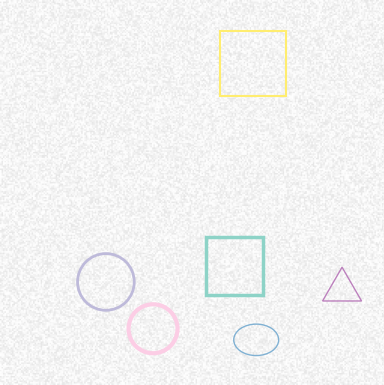[{"shape": "square", "thickness": 2.5, "radius": 0.37, "center": [0.609, 0.309]}, {"shape": "circle", "thickness": 2, "radius": 0.37, "center": [0.275, 0.268]}, {"shape": "oval", "thickness": 1, "radius": 0.29, "center": [0.665, 0.117]}, {"shape": "circle", "thickness": 3, "radius": 0.32, "center": [0.398, 0.146]}, {"shape": "triangle", "thickness": 1, "radius": 0.29, "center": [0.888, 0.247]}, {"shape": "square", "thickness": 1.5, "radius": 0.43, "center": [0.657, 0.835]}]